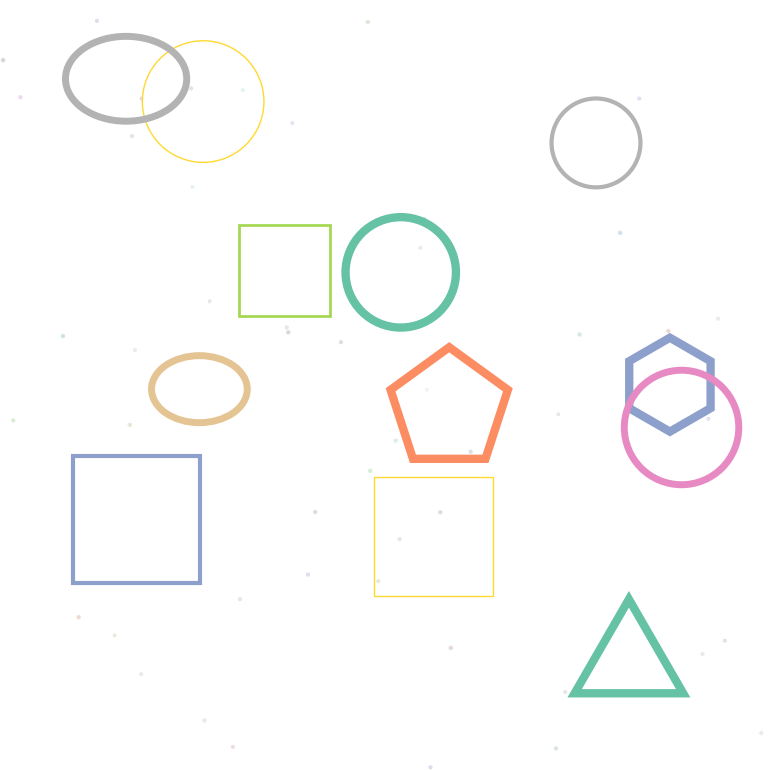[{"shape": "triangle", "thickness": 3, "radius": 0.41, "center": [0.817, 0.14]}, {"shape": "circle", "thickness": 3, "radius": 0.36, "center": [0.52, 0.646]}, {"shape": "pentagon", "thickness": 3, "radius": 0.4, "center": [0.583, 0.469]}, {"shape": "square", "thickness": 1.5, "radius": 0.41, "center": [0.177, 0.325]}, {"shape": "hexagon", "thickness": 3, "radius": 0.31, "center": [0.87, 0.5]}, {"shape": "circle", "thickness": 2.5, "radius": 0.37, "center": [0.885, 0.445]}, {"shape": "square", "thickness": 1, "radius": 0.3, "center": [0.37, 0.649]}, {"shape": "circle", "thickness": 0.5, "radius": 0.39, "center": [0.264, 0.868]}, {"shape": "square", "thickness": 0.5, "radius": 0.39, "center": [0.563, 0.303]}, {"shape": "oval", "thickness": 2.5, "radius": 0.31, "center": [0.259, 0.495]}, {"shape": "oval", "thickness": 2.5, "radius": 0.39, "center": [0.164, 0.898]}, {"shape": "circle", "thickness": 1.5, "radius": 0.29, "center": [0.774, 0.814]}]